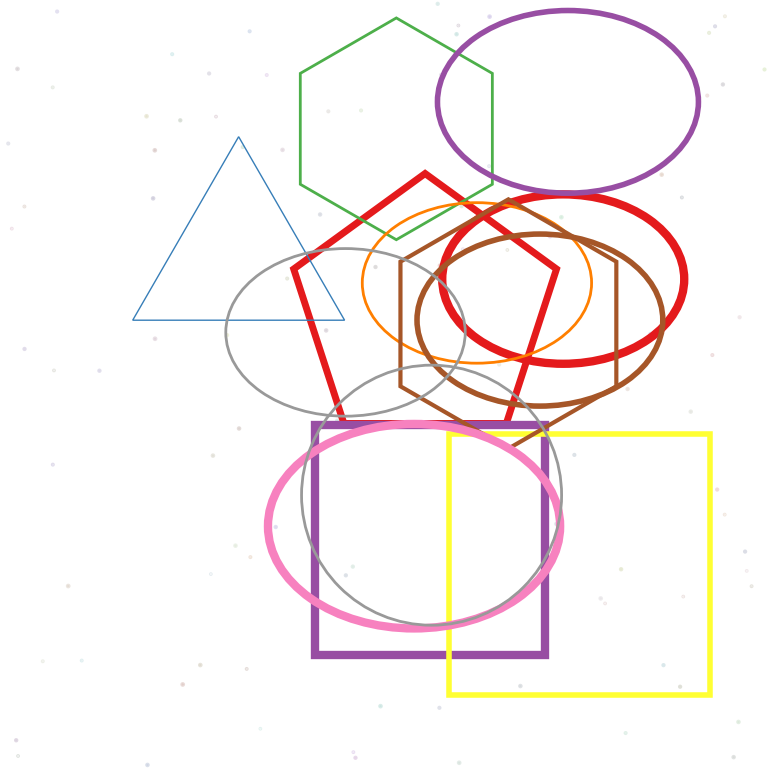[{"shape": "oval", "thickness": 3, "radius": 0.79, "center": [0.731, 0.638]}, {"shape": "pentagon", "thickness": 2.5, "radius": 0.9, "center": [0.552, 0.595]}, {"shape": "triangle", "thickness": 0.5, "radius": 0.79, "center": [0.31, 0.664]}, {"shape": "hexagon", "thickness": 1, "radius": 0.72, "center": [0.515, 0.833]}, {"shape": "square", "thickness": 3, "radius": 0.75, "center": [0.559, 0.298]}, {"shape": "oval", "thickness": 2, "radius": 0.85, "center": [0.738, 0.868]}, {"shape": "oval", "thickness": 1, "radius": 0.74, "center": [0.619, 0.633]}, {"shape": "square", "thickness": 2, "radius": 0.85, "center": [0.752, 0.266]}, {"shape": "oval", "thickness": 2, "radius": 0.8, "center": [0.701, 0.584]}, {"shape": "hexagon", "thickness": 1.5, "radius": 0.81, "center": [0.66, 0.579]}, {"shape": "oval", "thickness": 3, "radius": 0.95, "center": [0.538, 0.317]}, {"shape": "oval", "thickness": 1, "radius": 0.78, "center": [0.449, 0.568]}, {"shape": "circle", "thickness": 1, "radius": 0.84, "center": [0.56, 0.357]}]